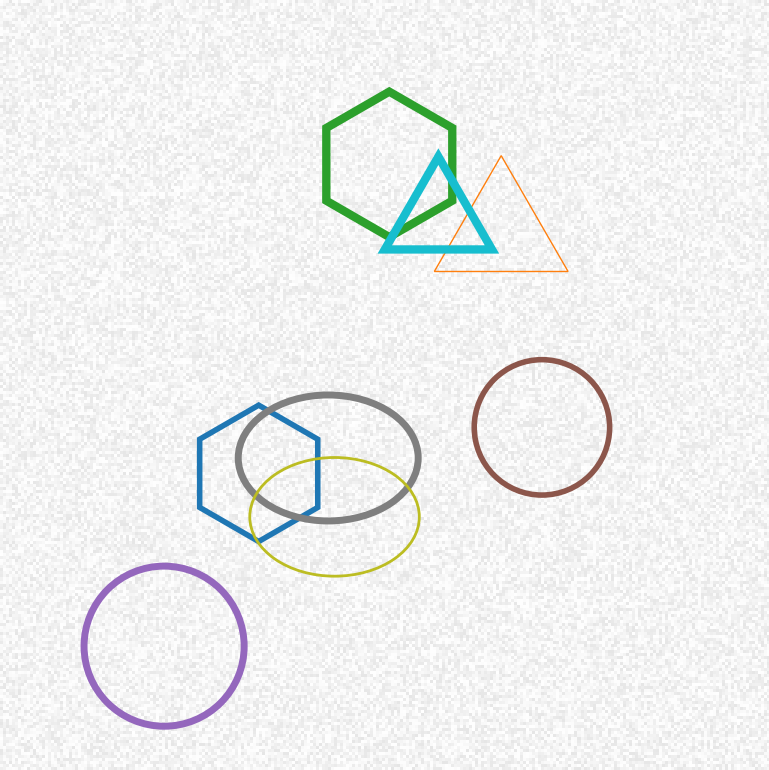[{"shape": "hexagon", "thickness": 2, "radius": 0.44, "center": [0.336, 0.385]}, {"shape": "triangle", "thickness": 0.5, "radius": 0.5, "center": [0.651, 0.698]}, {"shape": "hexagon", "thickness": 3, "radius": 0.47, "center": [0.506, 0.787]}, {"shape": "circle", "thickness": 2.5, "radius": 0.52, "center": [0.213, 0.161]}, {"shape": "circle", "thickness": 2, "radius": 0.44, "center": [0.704, 0.445]}, {"shape": "oval", "thickness": 2.5, "radius": 0.58, "center": [0.426, 0.405]}, {"shape": "oval", "thickness": 1, "radius": 0.55, "center": [0.434, 0.329]}, {"shape": "triangle", "thickness": 3, "radius": 0.4, "center": [0.569, 0.716]}]